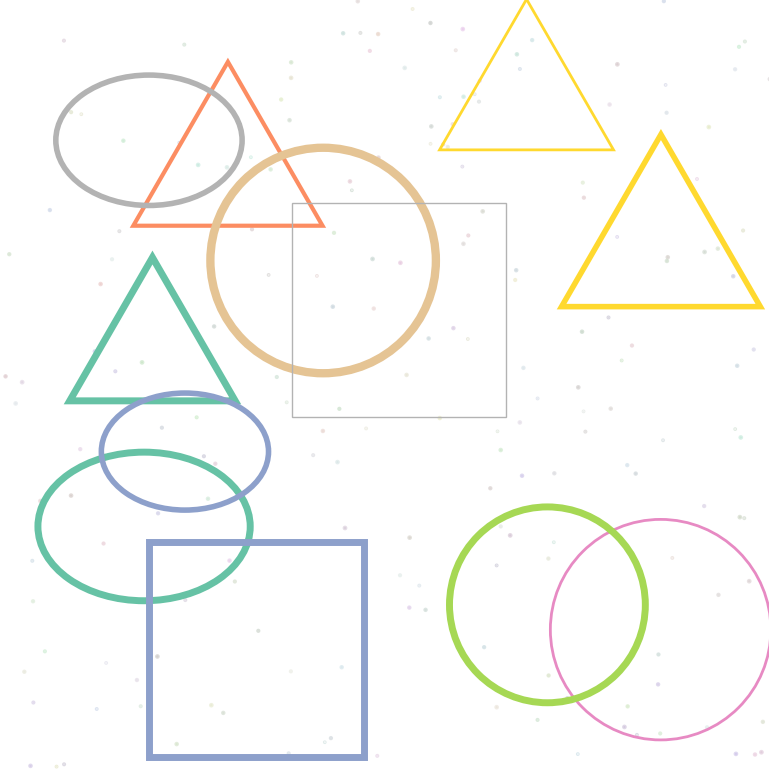[{"shape": "triangle", "thickness": 2.5, "radius": 0.62, "center": [0.198, 0.541]}, {"shape": "oval", "thickness": 2.5, "radius": 0.69, "center": [0.187, 0.316]}, {"shape": "triangle", "thickness": 1.5, "radius": 0.71, "center": [0.296, 0.778]}, {"shape": "square", "thickness": 2.5, "radius": 0.7, "center": [0.333, 0.157]}, {"shape": "oval", "thickness": 2, "radius": 0.54, "center": [0.24, 0.414]}, {"shape": "circle", "thickness": 1, "radius": 0.72, "center": [0.858, 0.182]}, {"shape": "circle", "thickness": 2.5, "radius": 0.64, "center": [0.711, 0.215]}, {"shape": "triangle", "thickness": 1, "radius": 0.65, "center": [0.684, 0.871]}, {"shape": "triangle", "thickness": 2, "radius": 0.75, "center": [0.858, 0.676]}, {"shape": "circle", "thickness": 3, "radius": 0.73, "center": [0.42, 0.662]}, {"shape": "square", "thickness": 0.5, "radius": 0.7, "center": [0.518, 0.597]}, {"shape": "oval", "thickness": 2, "radius": 0.6, "center": [0.193, 0.818]}]